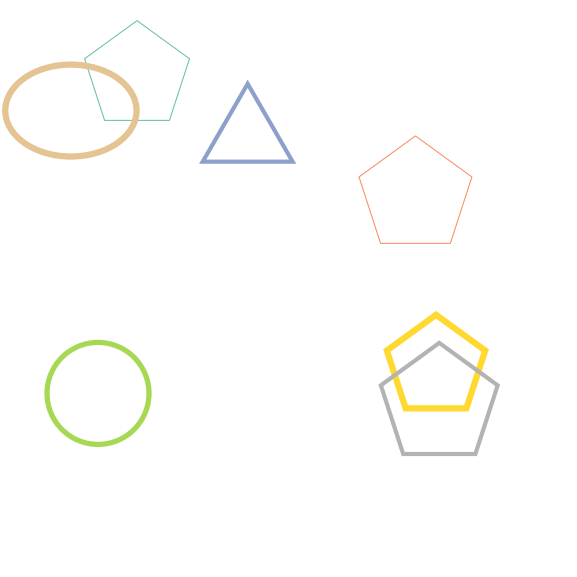[{"shape": "pentagon", "thickness": 0.5, "radius": 0.48, "center": [0.237, 0.868]}, {"shape": "pentagon", "thickness": 0.5, "radius": 0.51, "center": [0.719, 0.661]}, {"shape": "triangle", "thickness": 2, "radius": 0.45, "center": [0.429, 0.764]}, {"shape": "circle", "thickness": 2.5, "radius": 0.44, "center": [0.17, 0.318]}, {"shape": "pentagon", "thickness": 3, "radius": 0.45, "center": [0.755, 0.365]}, {"shape": "oval", "thickness": 3, "radius": 0.57, "center": [0.123, 0.808]}, {"shape": "pentagon", "thickness": 2, "radius": 0.53, "center": [0.761, 0.299]}]